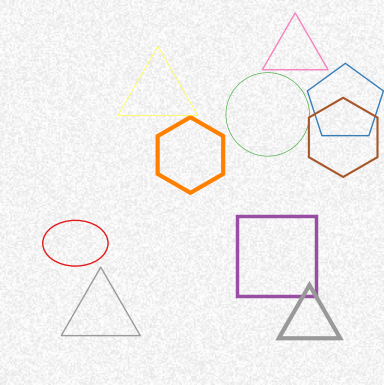[{"shape": "oval", "thickness": 1, "radius": 0.42, "center": [0.196, 0.368]}, {"shape": "pentagon", "thickness": 1, "radius": 0.52, "center": [0.897, 0.732]}, {"shape": "circle", "thickness": 0.5, "radius": 0.54, "center": [0.695, 0.703]}, {"shape": "square", "thickness": 2.5, "radius": 0.51, "center": [0.717, 0.335]}, {"shape": "hexagon", "thickness": 3, "radius": 0.49, "center": [0.495, 0.597]}, {"shape": "triangle", "thickness": 0.5, "radius": 0.6, "center": [0.41, 0.76]}, {"shape": "hexagon", "thickness": 1.5, "radius": 0.51, "center": [0.891, 0.643]}, {"shape": "triangle", "thickness": 1, "radius": 0.49, "center": [0.767, 0.868]}, {"shape": "triangle", "thickness": 1, "radius": 0.59, "center": [0.262, 0.188]}, {"shape": "triangle", "thickness": 3, "radius": 0.46, "center": [0.804, 0.167]}]